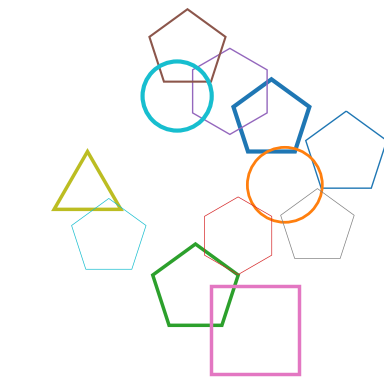[{"shape": "pentagon", "thickness": 1, "radius": 0.55, "center": [0.899, 0.601]}, {"shape": "pentagon", "thickness": 3, "radius": 0.52, "center": [0.705, 0.69]}, {"shape": "circle", "thickness": 2, "radius": 0.49, "center": [0.74, 0.52]}, {"shape": "pentagon", "thickness": 2.5, "radius": 0.58, "center": [0.508, 0.249]}, {"shape": "hexagon", "thickness": 0.5, "radius": 0.5, "center": [0.619, 0.388]}, {"shape": "hexagon", "thickness": 1, "radius": 0.56, "center": [0.597, 0.763]}, {"shape": "pentagon", "thickness": 1.5, "radius": 0.52, "center": [0.487, 0.872]}, {"shape": "square", "thickness": 2.5, "radius": 0.57, "center": [0.663, 0.143]}, {"shape": "pentagon", "thickness": 0.5, "radius": 0.5, "center": [0.824, 0.41]}, {"shape": "triangle", "thickness": 2.5, "radius": 0.5, "center": [0.227, 0.506]}, {"shape": "circle", "thickness": 3, "radius": 0.45, "center": [0.46, 0.751]}, {"shape": "pentagon", "thickness": 0.5, "radius": 0.51, "center": [0.283, 0.383]}]